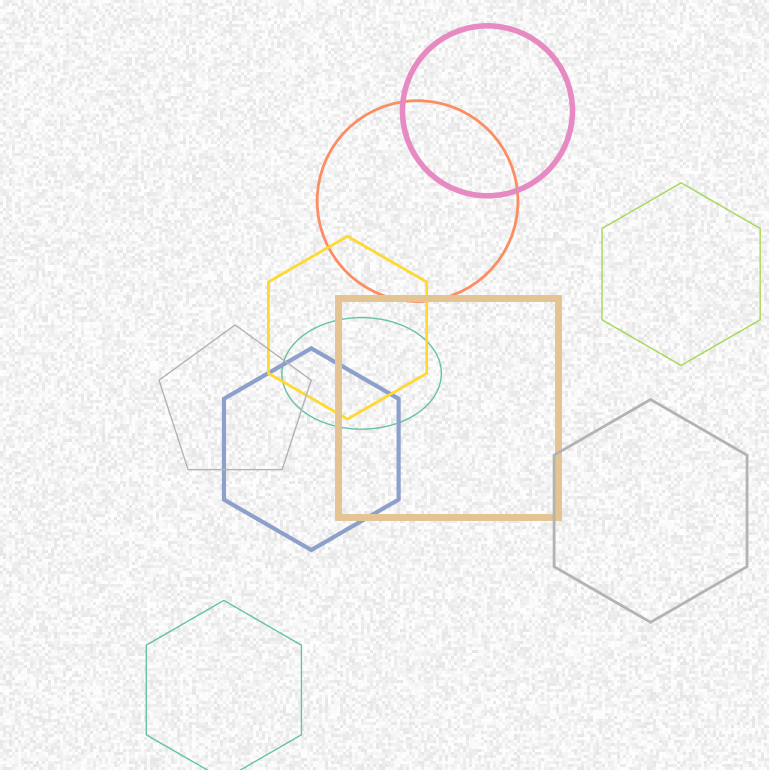[{"shape": "hexagon", "thickness": 0.5, "radius": 0.58, "center": [0.291, 0.104]}, {"shape": "oval", "thickness": 0.5, "radius": 0.52, "center": [0.47, 0.515]}, {"shape": "circle", "thickness": 1, "radius": 0.65, "center": [0.542, 0.739]}, {"shape": "hexagon", "thickness": 1.5, "radius": 0.65, "center": [0.404, 0.417]}, {"shape": "circle", "thickness": 2, "radius": 0.55, "center": [0.633, 0.856]}, {"shape": "hexagon", "thickness": 0.5, "radius": 0.59, "center": [0.885, 0.644]}, {"shape": "hexagon", "thickness": 1, "radius": 0.59, "center": [0.451, 0.574]}, {"shape": "square", "thickness": 2.5, "radius": 0.71, "center": [0.582, 0.471]}, {"shape": "pentagon", "thickness": 0.5, "radius": 0.52, "center": [0.305, 0.474]}, {"shape": "hexagon", "thickness": 1, "radius": 0.72, "center": [0.845, 0.337]}]